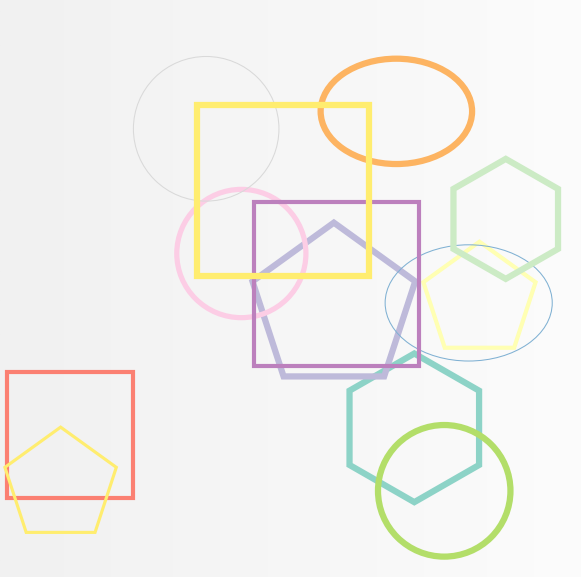[{"shape": "hexagon", "thickness": 3, "radius": 0.64, "center": [0.713, 0.258]}, {"shape": "pentagon", "thickness": 2, "radius": 0.51, "center": [0.825, 0.479]}, {"shape": "pentagon", "thickness": 3, "radius": 0.74, "center": [0.574, 0.466]}, {"shape": "square", "thickness": 2, "radius": 0.55, "center": [0.12, 0.246]}, {"shape": "oval", "thickness": 0.5, "radius": 0.72, "center": [0.806, 0.475]}, {"shape": "oval", "thickness": 3, "radius": 0.65, "center": [0.682, 0.806]}, {"shape": "circle", "thickness": 3, "radius": 0.57, "center": [0.764, 0.149]}, {"shape": "circle", "thickness": 2.5, "radius": 0.56, "center": [0.415, 0.56]}, {"shape": "circle", "thickness": 0.5, "radius": 0.63, "center": [0.355, 0.776]}, {"shape": "square", "thickness": 2, "radius": 0.71, "center": [0.579, 0.507]}, {"shape": "hexagon", "thickness": 3, "radius": 0.52, "center": [0.87, 0.62]}, {"shape": "pentagon", "thickness": 1.5, "radius": 0.5, "center": [0.104, 0.159]}, {"shape": "square", "thickness": 3, "radius": 0.74, "center": [0.486, 0.669]}]